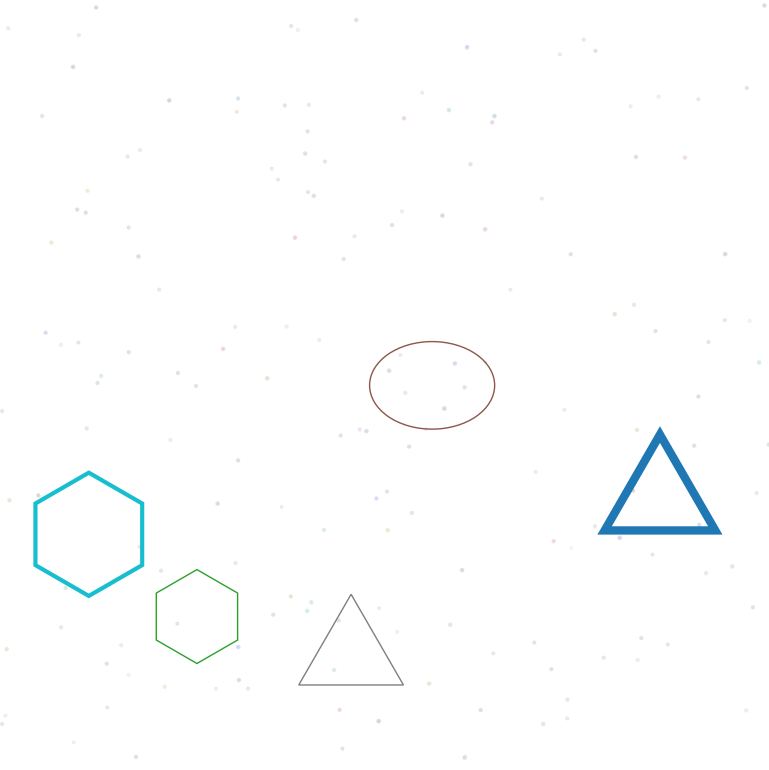[{"shape": "triangle", "thickness": 3, "radius": 0.41, "center": [0.857, 0.353]}, {"shape": "hexagon", "thickness": 0.5, "radius": 0.3, "center": [0.256, 0.199]}, {"shape": "oval", "thickness": 0.5, "radius": 0.41, "center": [0.561, 0.5]}, {"shape": "triangle", "thickness": 0.5, "radius": 0.39, "center": [0.456, 0.15]}, {"shape": "hexagon", "thickness": 1.5, "radius": 0.4, "center": [0.115, 0.306]}]